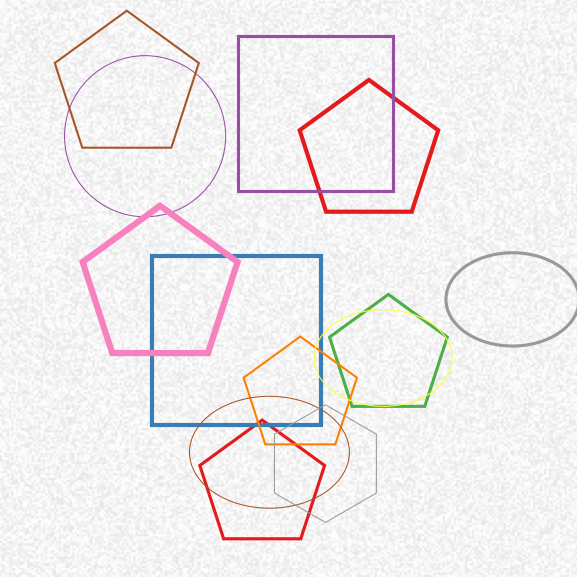[{"shape": "pentagon", "thickness": 2, "radius": 0.63, "center": [0.639, 0.735]}, {"shape": "pentagon", "thickness": 1.5, "radius": 0.57, "center": [0.454, 0.158]}, {"shape": "square", "thickness": 2, "radius": 0.73, "center": [0.409, 0.409]}, {"shape": "pentagon", "thickness": 1.5, "radius": 0.54, "center": [0.673, 0.382]}, {"shape": "square", "thickness": 1.5, "radius": 0.67, "center": [0.546, 0.802]}, {"shape": "circle", "thickness": 0.5, "radius": 0.7, "center": [0.251, 0.763]}, {"shape": "pentagon", "thickness": 1, "radius": 0.52, "center": [0.52, 0.313]}, {"shape": "oval", "thickness": 0.5, "radius": 0.6, "center": [0.663, 0.379]}, {"shape": "oval", "thickness": 0.5, "radius": 0.69, "center": [0.467, 0.216]}, {"shape": "pentagon", "thickness": 1, "radius": 0.66, "center": [0.22, 0.849]}, {"shape": "pentagon", "thickness": 3, "radius": 0.7, "center": [0.277, 0.502]}, {"shape": "hexagon", "thickness": 0.5, "radius": 0.51, "center": [0.563, 0.196]}, {"shape": "oval", "thickness": 1.5, "radius": 0.58, "center": [0.888, 0.481]}]